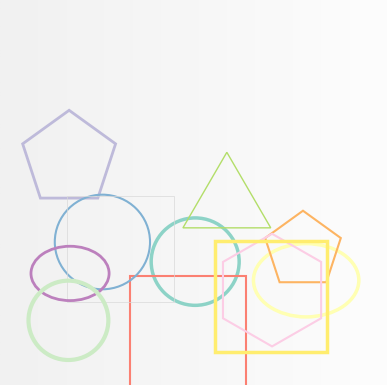[{"shape": "circle", "thickness": 2.5, "radius": 0.57, "center": [0.504, 0.32]}, {"shape": "oval", "thickness": 2.5, "radius": 0.68, "center": [0.79, 0.272]}, {"shape": "pentagon", "thickness": 2, "radius": 0.63, "center": [0.178, 0.587]}, {"shape": "square", "thickness": 1.5, "radius": 0.75, "center": [0.486, 0.134]}, {"shape": "circle", "thickness": 1.5, "radius": 0.61, "center": [0.264, 0.371]}, {"shape": "pentagon", "thickness": 1.5, "radius": 0.51, "center": [0.782, 0.35]}, {"shape": "triangle", "thickness": 1, "radius": 0.65, "center": [0.585, 0.474]}, {"shape": "hexagon", "thickness": 1.5, "radius": 0.73, "center": [0.702, 0.246]}, {"shape": "square", "thickness": 0.5, "radius": 0.69, "center": [0.31, 0.353]}, {"shape": "oval", "thickness": 2, "radius": 0.5, "center": [0.181, 0.29]}, {"shape": "circle", "thickness": 3, "radius": 0.52, "center": [0.177, 0.168]}, {"shape": "square", "thickness": 2.5, "radius": 0.72, "center": [0.7, 0.23]}]